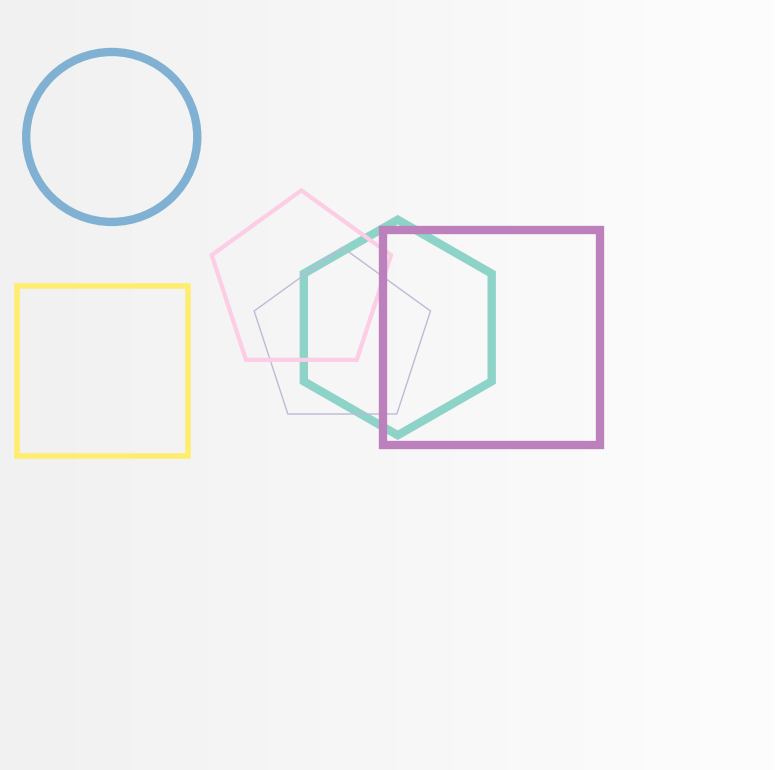[{"shape": "hexagon", "thickness": 3, "radius": 0.7, "center": [0.513, 0.575]}, {"shape": "pentagon", "thickness": 0.5, "radius": 0.6, "center": [0.442, 0.559]}, {"shape": "circle", "thickness": 3, "radius": 0.55, "center": [0.144, 0.822]}, {"shape": "pentagon", "thickness": 1.5, "radius": 0.61, "center": [0.389, 0.631]}, {"shape": "square", "thickness": 3, "radius": 0.7, "center": [0.634, 0.562]}, {"shape": "square", "thickness": 2, "radius": 0.55, "center": [0.133, 0.518]}]